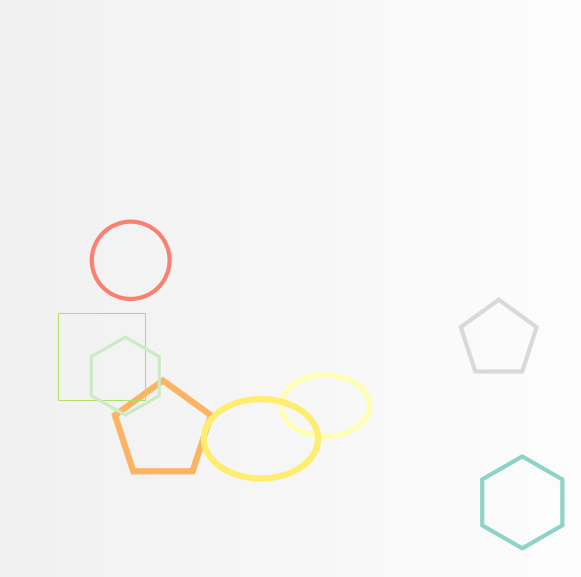[{"shape": "hexagon", "thickness": 2, "radius": 0.4, "center": [0.899, 0.129]}, {"shape": "oval", "thickness": 2.5, "radius": 0.38, "center": [0.56, 0.297]}, {"shape": "circle", "thickness": 2, "radius": 0.33, "center": [0.225, 0.548]}, {"shape": "pentagon", "thickness": 3, "radius": 0.43, "center": [0.28, 0.253]}, {"shape": "square", "thickness": 0.5, "radius": 0.37, "center": [0.174, 0.381]}, {"shape": "pentagon", "thickness": 2, "radius": 0.34, "center": [0.858, 0.411]}, {"shape": "hexagon", "thickness": 1.5, "radius": 0.34, "center": [0.216, 0.348]}, {"shape": "oval", "thickness": 3, "radius": 0.49, "center": [0.449, 0.239]}]